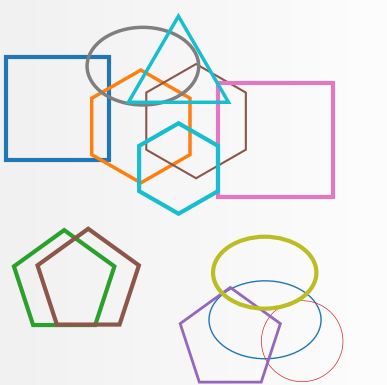[{"shape": "oval", "thickness": 1, "radius": 0.72, "center": [0.684, 0.169]}, {"shape": "square", "thickness": 3, "radius": 0.66, "center": [0.149, 0.718]}, {"shape": "hexagon", "thickness": 2.5, "radius": 0.73, "center": [0.364, 0.672]}, {"shape": "pentagon", "thickness": 3, "radius": 0.68, "center": [0.166, 0.266]}, {"shape": "circle", "thickness": 0.5, "radius": 0.53, "center": [0.78, 0.114]}, {"shape": "pentagon", "thickness": 2, "radius": 0.68, "center": [0.594, 0.117]}, {"shape": "hexagon", "thickness": 1.5, "radius": 0.74, "center": [0.506, 0.685]}, {"shape": "pentagon", "thickness": 3, "radius": 0.69, "center": [0.228, 0.268]}, {"shape": "square", "thickness": 3, "radius": 0.74, "center": [0.71, 0.637]}, {"shape": "oval", "thickness": 2.5, "radius": 0.72, "center": [0.369, 0.828]}, {"shape": "oval", "thickness": 3, "radius": 0.67, "center": [0.683, 0.292]}, {"shape": "hexagon", "thickness": 3, "radius": 0.59, "center": [0.461, 0.562]}, {"shape": "triangle", "thickness": 2.5, "radius": 0.75, "center": [0.461, 0.809]}]